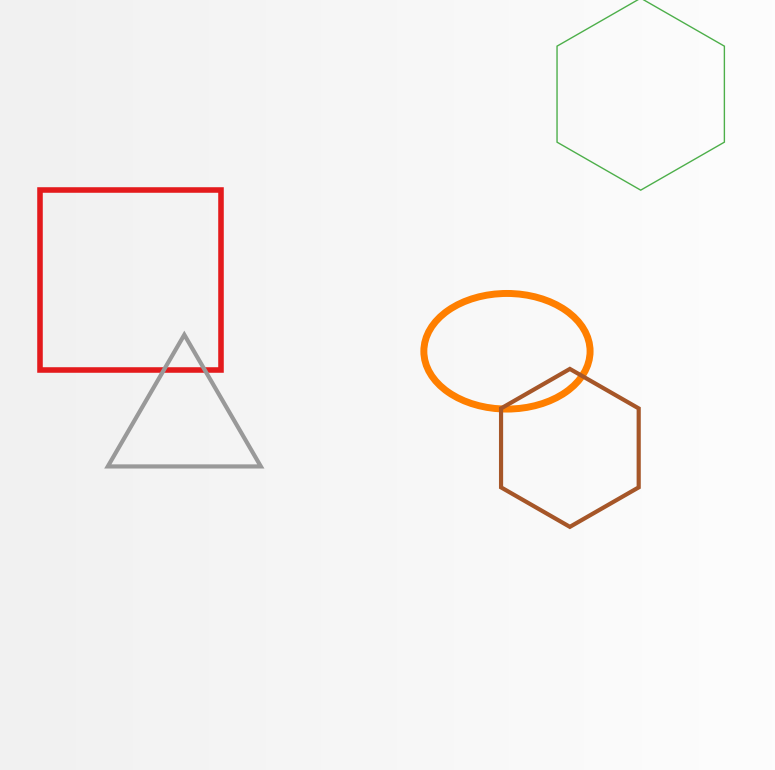[{"shape": "square", "thickness": 2, "radius": 0.58, "center": [0.168, 0.637]}, {"shape": "hexagon", "thickness": 0.5, "radius": 0.62, "center": [0.827, 0.878]}, {"shape": "oval", "thickness": 2.5, "radius": 0.54, "center": [0.654, 0.544]}, {"shape": "hexagon", "thickness": 1.5, "radius": 0.51, "center": [0.735, 0.418]}, {"shape": "triangle", "thickness": 1.5, "radius": 0.57, "center": [0.238, 0.451]}]